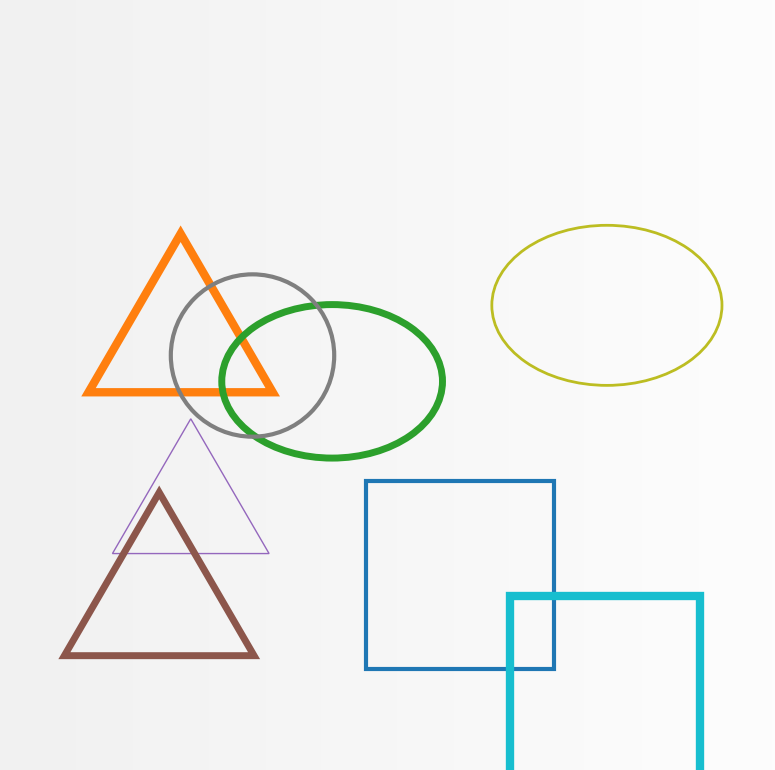[{"shape": "square", "thickness": 1.5, "radius": 0.61, "center": [0.594, 0.253]}, {"shape": "triangle", "thickness": 3, "radius": 0.69, "center": [0.233, 0.559]}, {"shape": "oval", "thickness": 2.5, "radius": 0.71, "center": [0.429, 0.505]}, {"shape": "triangle", "thickness": 0.5, "radius": 0.58, "center": [0.246, 0.339]}, {"shape": "triangle", "thickness": 2.5, "radius": 0.71, "center": [0.205, 0.219]}, {"shape": "circle", "thickness": 1.5, "radius": 0.53, "center": [0.326, 0.538]}, {"shape": "oval", "thickness": 1, "radius": 0.74, "center": [0.783, 0.603]}, {"shape": "square", "thickness": 3, "radius": 0.61, "center": [0.781, 0.103]}]